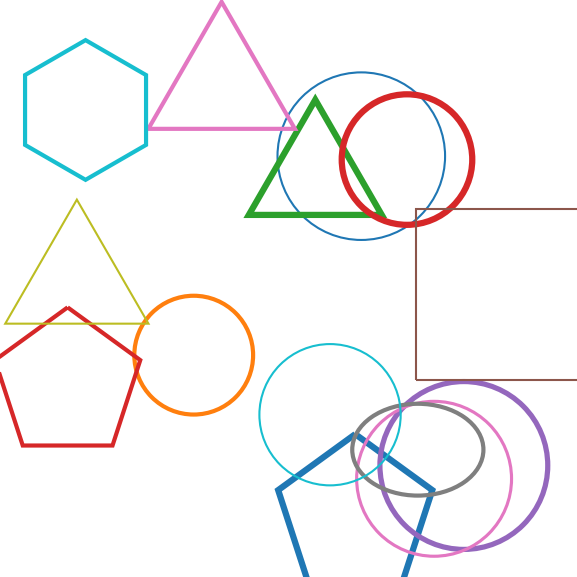[{"shape": "pentagon", "thickness": 3, "radius": 0.7, "center": [0.615, 0.107]}, {"shape": "circle", "thickness": 1, "radius": 0.73, "center": [0.626, 0.729]}, {"shape": "circle", "thickness": 2, "radius": 0.51, "center": [0.335, 0.384]}, {"shape": "triangle", "thickness": 3, "radius": 0.66, "center": [0.546, 0.693]}, {"shape": "pentagon", "thickness": 2, "radius": 0.66, "center": [0.117, 0.335]}, {"shape": "circle", "thickness": 3, "radius": 0.57, "center": [0.705, 0.723]}, {"shape": "circle", "thickness": 2.5, "radius": 0.73, "center": [0.803, 0.193]}, {"shape": "square", "thickness": 1, "radius": 0.74, "center": [0.87, 0.49]}, {"shape": "triangle", "thickness": 2, "radius": 0.73, "center": [0.384, 0.849]}, {"shape": "circle", "thickness": 1.5, "radius": 0.67, "center": [0.752, 0.17]}, {"shape": "oval", "thickness": 2, "radius": 0.57, "center": [0.724, 0.22]}, {"shape": "triangle", "thickness": 1, "radius": 0.72, "center": [0.133, 0.51]}, {"shape": "hexagon", "thickness": 2, "radius": 0.6, "center": [0.148, 0.809]}, {"shape": "circle", "thickness": 1, "radius": 0.61, "center": [0.572, 0.281]}]